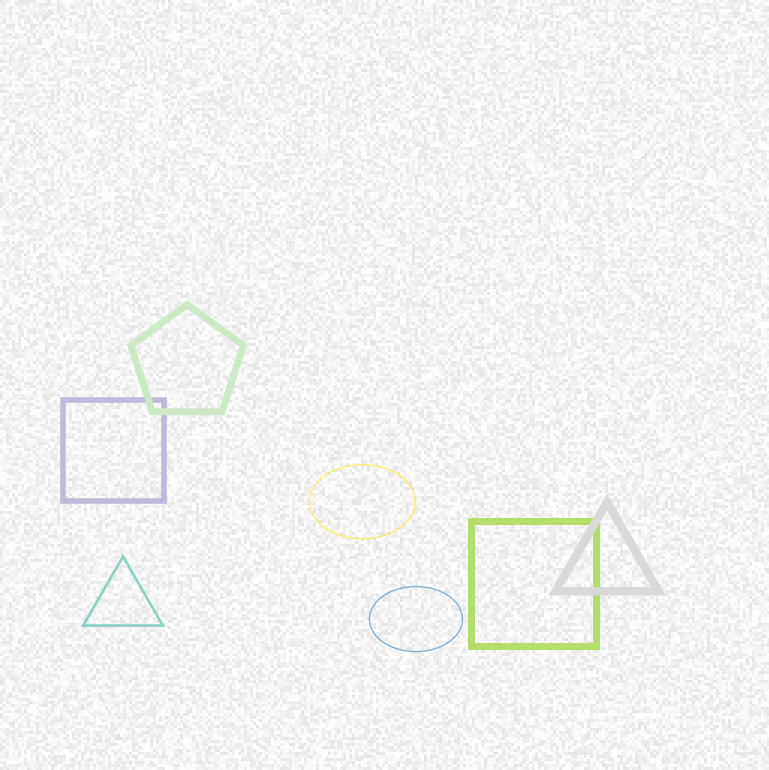[{"shape": "triangle", "thickness": 1, "radius": 0.3, "center": [0.16, 0.217]}, {"shape": "square", "thickness": 2, "radius": 0.33, "center": [0.147, 0.415]}, {"shape": "oval", "thickness": 0.5, "radius": 0.3, "center": [0.54, 0.196]}, {"shape": "square", "thickness": 2.5, "radius": 0.4, "center": [0.693, 0.242]}, {"shape": "triangle", "thickness": 3, "radius": 0.39, "center": [0.788, 0.271]}, {"shape": "pentagon", "thickness": 2.5, "radius": 0.38, "center": [0.243, 0.528]}, {"shape": "oval", "thickness": 0.5, "radius": 0.34, "center": [0.471, 0.348]}]